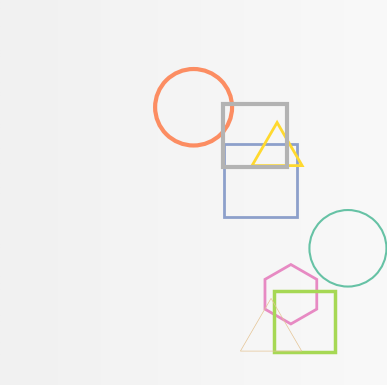[{"shape": "circle", "thickness": 1.5, "radius": 0.5, "center": [0.898, 0.355]}, {"shape": "circle", "thickness": 3, "radius": 0.5, "center": [0.5, 0.721]}, {"shape": "square", "thickness": 2, "radius": 0.48, "center": [0.673, 0.531]}, {"shape": "hexagon", "thickness": 2, "radius": 0.39, "center": [0.751, 0.236]}, {"shape": "square", "thickness": 2.5, "radius": 0.4, "center": [0.786, 0.165]}, {"shape": "triangle", "thickness": 2, "radius": 0.37, "center": [0.715, 0.607]}, {"shape": "triangle", "thickness": 0.5, "radius": 0.46, "center": [0.699, 0.134]}, {"shape": "square", "thickness": 3, "radius": 0.41, "center": [0.657, 0.648]}]